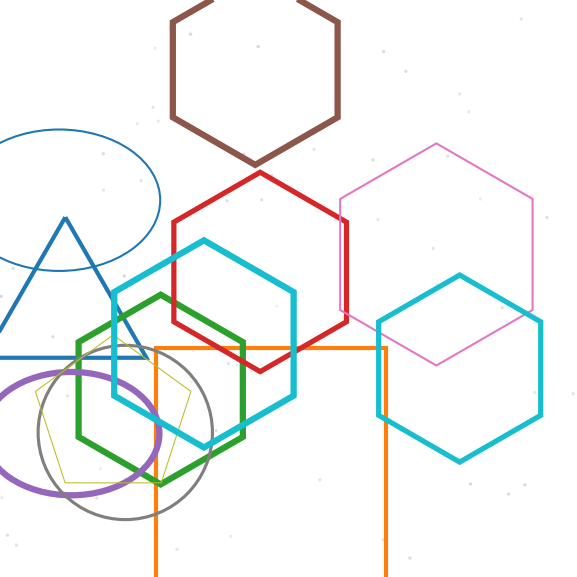[{"shape": "triangle", "thickness": 2, "radius": 0.81, "center": [0.113, 0.461]}, {"shape": "oval", "thickness": 1, "radius": 0.87, "center": [0.102, 0.652]}, {"shape": "square", "thickness": 2, "radius": 1.0, "center": [0.469, 0.196]}, {"shape": "hexagon", "thickness": 3, "radius": 0.82, "center": [0.278, 0.325]}, {"shape": "hexagon", "thickness": 2.5, "radius": 0.86, "center": [0.451, 0.528]}, {"shape": "oval", "thickness": 3, "radius": 0.76, "center": [0.123, 0.248]}, {"shape": "hexagon", "thickness": 3, "radius": 0.82, "center": [0.442, 0.878]}, {"shape": "hexagon", "thickness": 1, "radius": 0.96, "center": [0.756, 0.559]}, {"shape": "circle", "thickness": 1.5, "radius": 0.75, "center": [0.217, 0.25]}, {"shape": "pentagon", "thickness": 0.5, "radius": 0.71, "center": [0.196, 0.278]}, {"shape": "hexagon", "thickness": 2.5, "radius": 0.81, "center": [0.796, 0.361]}, {"shape": "hexagon", "thickness": 3, "radius": 0.9, "center": [0.353, 0.404]}]